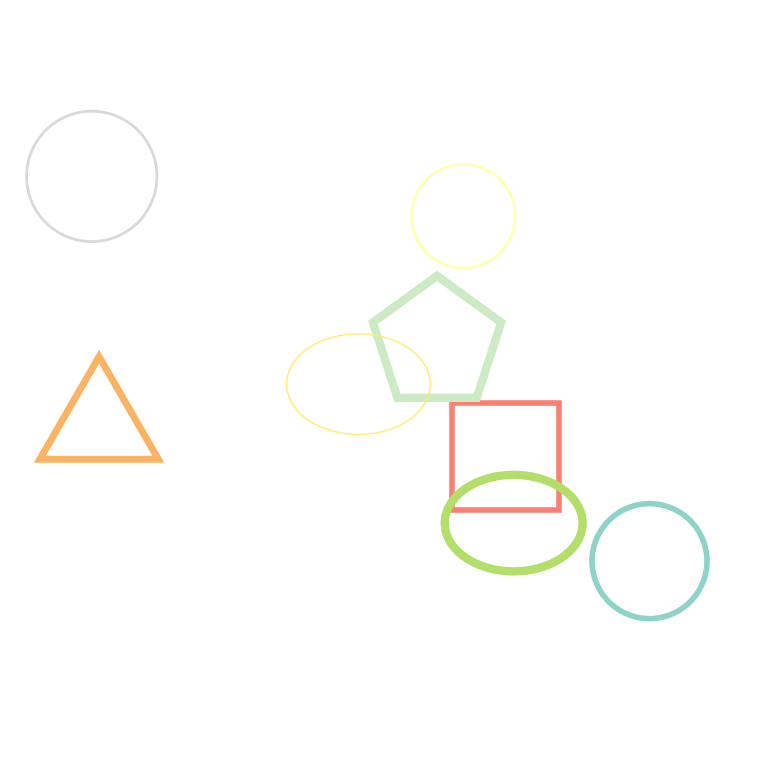[{"shape": "circle", "thickness": 2, "radius": 0.37, "center": [0.844, 0.271]}, {"shape": "circle", "thickness": 1, "radius": 0.34, "center": [0.602, 0.719]}, {"shape": "square", "thickness": 2, "radius": 0.35, "center": [0.656, 0.407]}, {"shape": "triangle", "thickness": 2.5, "radius": 0.44, "center": [0.129, 0.448]}, {"shape": "oval", "thickness": 3, "radius": 0.45, "center": [0.667, 0.321]}, {"shape": "circle", "thickness": 1, "radius": 0.42, "center": [0.119, 0.771]}, {"shape": "pentagon", "thickness": 3, "radius": 0.44, "center": [0.568, 0.554]}, {"shape": "oval", "thickness": 0.5, "radius": 0.47, "center": [0.465, 0.501]}]